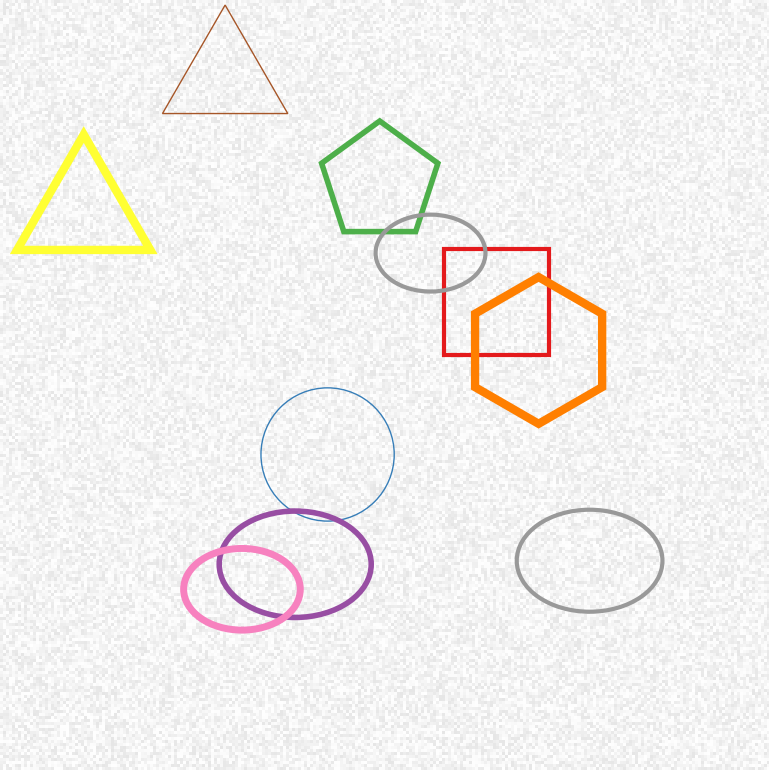[{"shape": "square", "thickness": 1.5, "radius": 0.34, "center": [0.645, 0.608]}, {"shape": "circle", "thickness": 0.5, "radius": 0.43, "center": [0.425, 0.41]}, {"shape": "pentagon", "thickness": 2, "radius": 0.4, "center": [0.493, 0.763]}, {"shape": "oval", "thickness": 2, "radius": 0.49, "center": [0.383, 0.267]}, {"shape": "hexagon", "thickness": 3, "radius": 0.48, "center": [0.699, 0.545]}, {"shape": "triangle", "thickness": 3, "radius": 0.5, "center": [0.109, 0.725]}, {"shape": "triangle", "thickness": 0.5, "radius": 0.47, "center": [0.292, 0.9]}, {"shape": "oval", "thickness": 2.5, "radius": 0.38, "center": [0.314, 0.235]}, {"shape": "oval", "thickness": 1.5, "radius": 0.36, "center": [0.559, 0.671]}, {"shape": "oval", "thickness": 1.5, "radius": 0.47, "center": [0.766, 0.272]}]